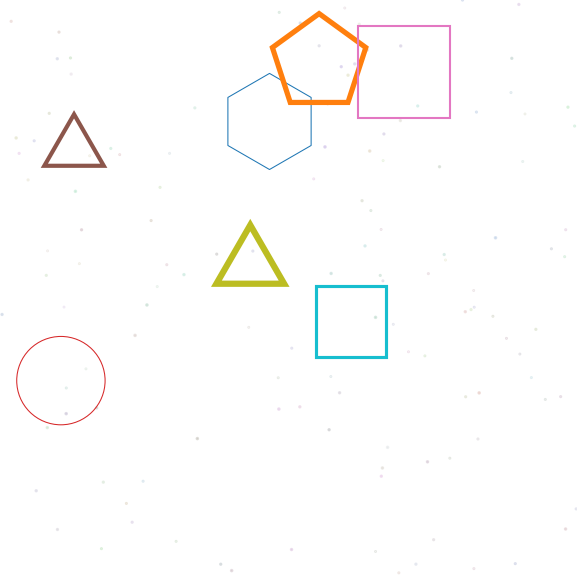[{"shape": "hexagon", "thickness": 0.5, "radius": 0.42, "center": [0.467, 0.789]}, {"shape": "pentagon", "thickness": 2.5, "radius": 0.43, "center": [0.553, 0.891]}, {"shape": "circle", "thickness": 0.5, "radius": 0.38, "center": [0.105, 0.34]}, {"shape": "triangle", "thickness": 2, "radius": 0.3, "center": [0.128, 0.742]}, {"shape": "square", "thickness": 1, "radius": 0.4, "center": [0.7, 0.875]}, {"shape": "triangle", "thickness": 3, "radius": 0.34, "center": [0.433, 0.542]}, {"shape": "square", "thickness": 1.5, "radius": 0.31, "center": [0.608, 0.443]}]